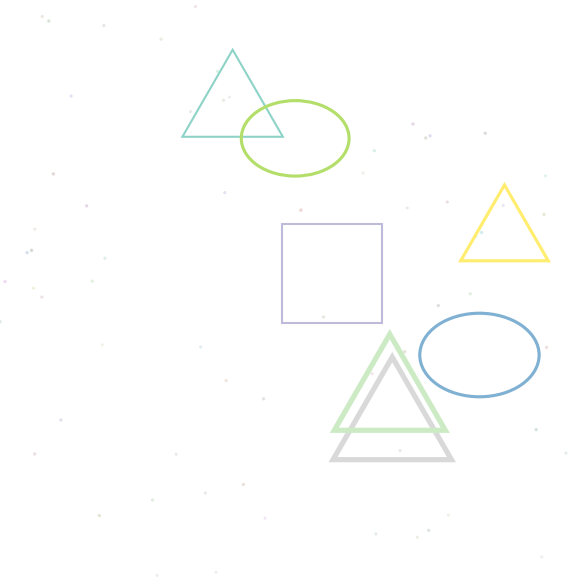[{"shape": "triangle", "thickness": 1, "radius": 0.5, "center": [0.403, 0.812]}, {"shape": "square", "thickness": 1, "radius": 0.43, "center": [0.575, 0.526]}, {"shape": "oval", "thickness": 1.5, "radius": 0.52, "center": [0.83, 0.384]}, {"shape": "oval", "thickness": 1.5, "radius": 0.47, "center": [0.511, 0.76]}, {"shape": "triangle", "thickness": 2.5, "radius": 0.59, "center": [0.679, 0.262]}, {"shape": "triangle", "thickness": 2.5, "radius": 0.55, "center": [0.675, 0.31]}, {"shape": "triangle", "thickness": 1.5, "radius": 0.44, "center": [0.874, 0.591]}]